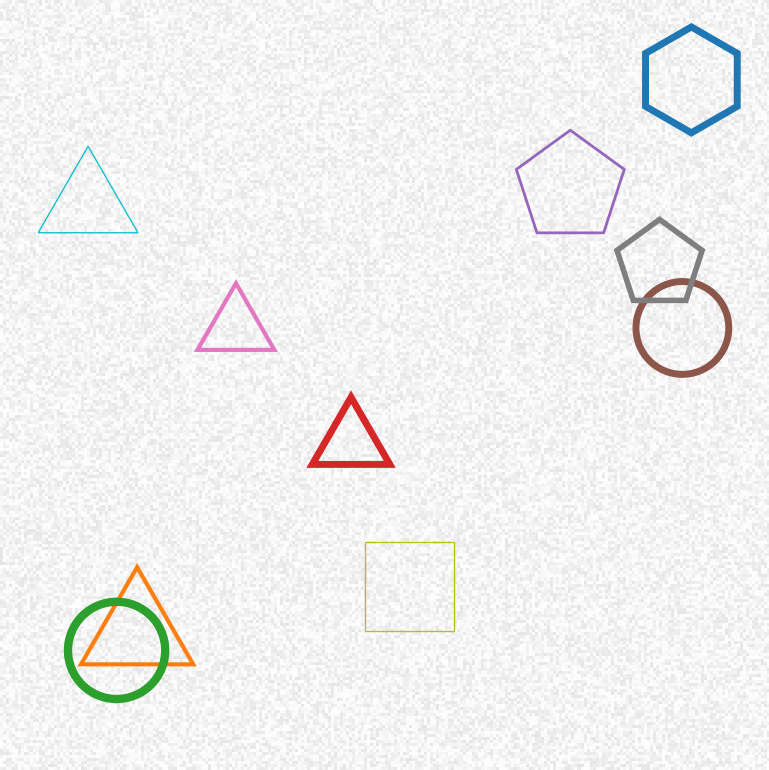[{"shape": "hexagon", "thickness": 2.5, "radius": 0.34, "center": [0.898, 0.896]}, {"shape": "triangle", "thickness": 1.5, "radius": 0.42, "center": [0.178, 0.179]}, {"shape": "circle", "thickness": 3, "radius": 0.32, "center": [0.151, 0.155]}, {"shape": "triangle", "thickness": 2.5, "radius": 0.29, "center": [0.456, 0.426]}, {"shape": "pentagon", "thickness": 1, "radius": 0.37, "center": [0.741, 0.757]}, {"shape": "circle", "thickness": 2.5, "radius": 0.3, "center": [0.886, 0.574]}, {"shape": "triangle", "thickness": 1.5, "radius": 0.29, "center": [0.306, 0.574]}, {"shape": "pentagon", "thickness": 2, "radius": 0.29, "center": [0.857, 0.657]}, {"shape": "square", "thickness": 0.5, "radius": 0.29, "center": [0.531, 0.238]}, {"shape": "triangle", "thickness": 0.5, "radius": 0.37, "center": [0.114, 0.735]}]